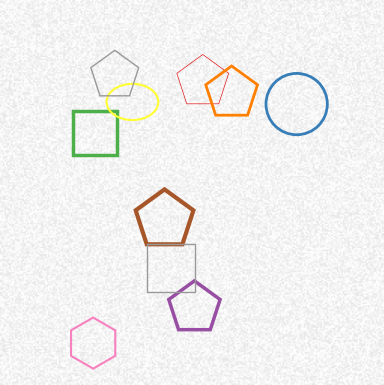[{"shape": "pentagon", "thickness": 0.5, "radius": 0.35, "center": [0.527, 0.788]}, {"shape": "circle", "thickness": 2, "radius": 0.4, "center": [0.771, 0.73]}, {"shape": "square", "thickness": 2.5, "radius": 0.29, "center": [0.246, 0.654]}, {"shape": "pentagon", "thickness": 2.5, "radius": 0.35, "center": [0.505, 0.2]}, {"shape": "pentagon", "thickness": 2, "radius": 0.35, "center": [0.602, 0.758]}, {"shape": "oval", "thickness": 1.5, "radius": 0.34, "center": [0.344, 0.735]}, {"shape": "pentagon", "thickness": 3, "radius": 0.39, "center": [0.427, 0.429]}, {"shape": "hexagon", "thickness": 1.5, "radius": 0.33, "center": [0.242, 0.109]}, {"shape": "square", "thickness": 1, "radius": 0.31, "center": [0.444, 0.304]}, {"shape": "pentagon", "thickness": 1, "radius": 0.33, "center": [0.298, 0.804]}]